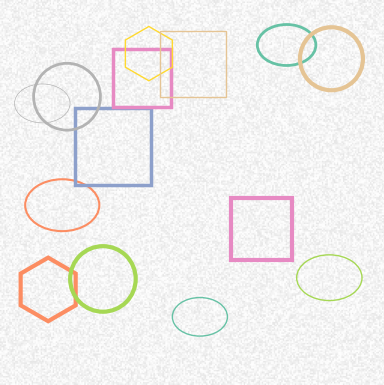[{"shape": "oval", "thickness": 2, "radius": 0.38, "center": [0.744, 0.883]}, {"shape": "oval", "thickness": 1, "radius": 0.36, "center": [0.519, 0.177]}, {"shape": "oval", "thickness": 1.5, "radius": 0.48, "center": [0.162, 0.467]}, {"shape": "hexagon", "thickness": 3, "radius": 0.41, "center": [0.125, 0.248]}, {"shape": "square", "thickness": 2.5, "radius": 0.5, "center": [0.294, 0.619]}, {"shape": "square", "thickness": 2.5, "radius": 0.38, "center": [0.369, 0.798]}, {"shape": "square", "thickness": 3, "radius": 0.4, "center": [0.68, 0.406]}, {"shape": "oval", "thickness": 1, "radius": 0.42, "center": [0.855, 0.279]}, {"shape": "circle", "thickness": 3, "radius": 0.43, "center": [0.267, 0.275]}, {"shape": "hexagon", "thickness": 1, "radius": 0.35, "center": [0.387, 0.861]}, {"shape": "circle", "thickness": 3, "radius": 0.41, "center": [0.861, 0.847]}, {"shape": "square", "thickness": 1, "radius": 0.43, "center": [0.502, 0.835]}, {"shape": "circle", "thickness": 2, "radius": 0.43, "center": [0.174, 0.749]}, {"shape": "oval", "thickness": 0.5, "radius": 0.36, "center": [0.11, 0.731]}]